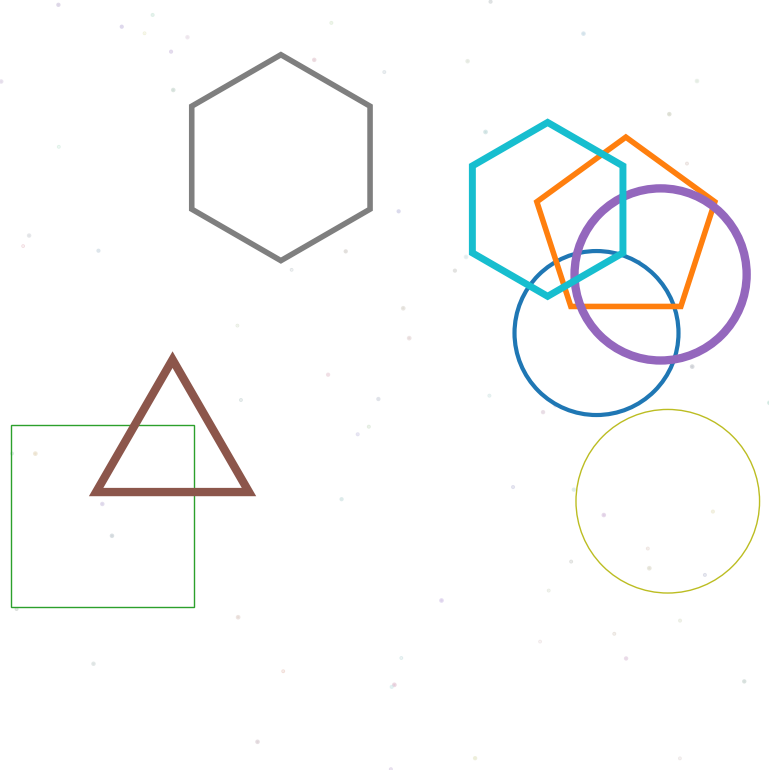[{"shape": "circle", "thickness": 1.5, "radius": 0.53, "center": [0.775, 0.567]}, {"shape": "pentagon", "thickness": 2, "radius": 0.61, "center": [0.813, 0.7]}, {"shape": "square", "thickness": 0.5, "radius": 0.59, "center": [0.133, 0.33]}, {"shape": "circle", "thickness": 3, "radius": 0.56, "center": [0.858, 0.644]}, {"shape": "triangle", "thickness": 3, "radius": 0.57, "center": [0.224, 0.418]}, {"shape": "hexagon", "thickness": 2, "radius": 0.67, "center": [0.365, 0.795]}, {"shape": "circle", "thickness": 0.5, "radius": 0.6, "center": [0.867, 0.349]}, {"shape": "hexagon", "thickness": 2.5, "radius": 0.56, "center": [0.711, 0.728]}]